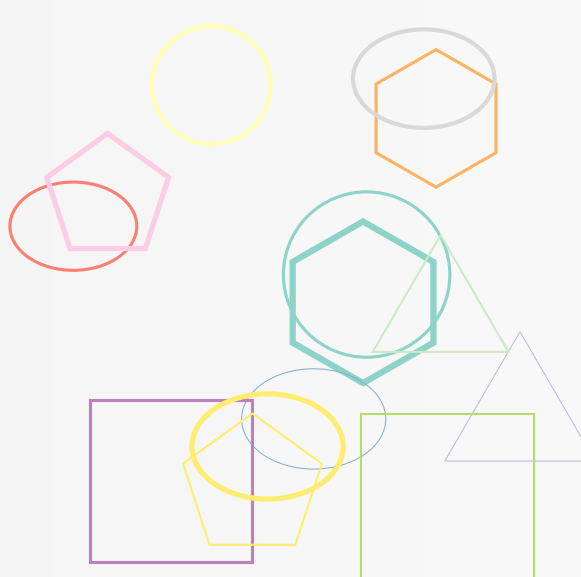[{"shape": "circle", "thickness": 1.5, "radius": 0.72, "center": [0.631, 0.524]}, {"shape": "hexagon", "thickness": 3, "radius": 0.7, "center": [0.625, 0.476]}, {"shape": "circle", "thickness": 2, "radius": 0.51, "center": [0.363, 0.852]}, {"shape": "triangle", "thickness": 0.5, "radius": 0.75, "center": [0.895, 0.275]}, {"shape": "oval", "thickness": 1.5, "radius": 0.55, "center": [0.126, 0.607]}, {"shape": "oval", "thickness": 0.5, "radius": 0.62, "center": [0.54, 0.274]}, {"shape": "hexagon", "thickness": 1.5, "radius": 0.6, "center": [0.75, 0.794]}, {"shape": "square", "thickness": 1, "radius": 0.74, "center": [0.769, 0.133]}, {"shape": "pentagon", "thickness": 2.5, "radius": 0.55, "center": [0.185, 0.658]}, {"shape": "oval", "thickness": 2, "radius": 0.61, "center": [0.729, 0.863]}, {"shape": "square", "thickness": 1.5, "radius": 0.7, "center": [0.294, 0.167]}, {"shape": "triangle", "thickness": 1, "radius": 0.67, "center": [0.758, 0.457]}, {"shape": "pentagon", "thickness": 1, "radius": 0.63, "center": [0.434, 0.157]}, {"shape": "oval", "thickness": 2.5, "radius": 0.65, "center": [0.46, 0.226]}]